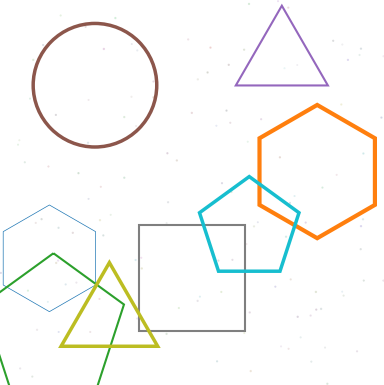[{"shape": "hexagon", "thickness": 0.5, "radius": 0.69, "center": [0.128, 0.329]}, {"shape": "hexagon", "thickness": 3, "radius": 0.87, "center": [0.824, 0.554]}, {"shape": "pentagon", "thickness": 1.5, "radius": 0.96, "center": [0.139, 0.15]}, {"shape": "triangle", "thickness": 1.5, "radius": 0.69, "center": [0.732, 0.847]}, {"shape": "circle", "thickness": 2.5, "radius": 0.8, "center": [0.247, 0.779]}, {"shape": "square", "thickness": 1.5, "radius": 0.69, "center": [0.499, 0.277]}, {"shape": "triangle", "thickness": 2.5, "radius": 0.72, "center": [0.284, 0.173]}, {"shape": "pentagon", "thickness": 2.5, "radius": 0.68, "center": [0.647, 0.405]}]